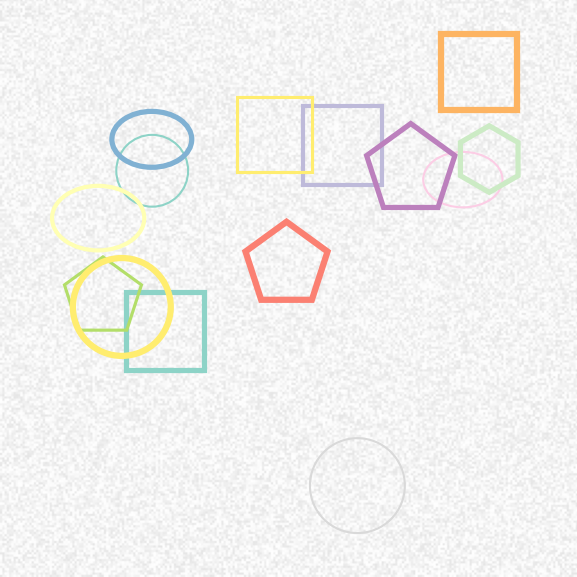[{"shape": "square", "thickness": 2.5, "radius": 0.34, "center": [0.285, 0.426]}, {"shape": "circle", "thickness": 1, "radius": 0.31, "center": [0.264, 0.703]}, {"shape": "oval", "thickness": 2, "radius": 0.4, "center": [0.17, 0.621]}, {"shape": "square", "thickness": 2, "radius": 0.34, "center": [0.593, 0.748]}, {"shape": "pentagon", "thickness": 3, "radius": 0.37, "center": [0.496, 0.54]}, {"shape": "oval", "thickness": 2.5, "radius": 0.35, "center": [0.263, 0.758]}, {"shape": "square", "thickness": 3, "radius": 0.33, "center": [0.829, 0.875]}, {"shape": "pentagon", "thickness": 1.5, "radius": 0.35, "center": [0.178, 0.484]}, {"shape": "oval", "thickness": 1, "radius": 0.34, "center": [0.801, 0.688]}, {"shape": "circle", "thickness": 1, "radius": 0.41, "center": [0.619, 0.158]}, {"shape": "pentagon", "thickness": 2.5, "radius": 0.4, "center": [0.711, 0.705]}, {"shape": "hexagon", "thickness": 2.5, "radius": 0.29, "center": [0.847, 0.724]}, {"shape": "circle", "thickness": 3, "radius": 0.42, "center": [0.211, 0.468]}, {"shape": "square", "thickness": 1.5, "radius": 0.33, "center": [0.475, 0.766]}]